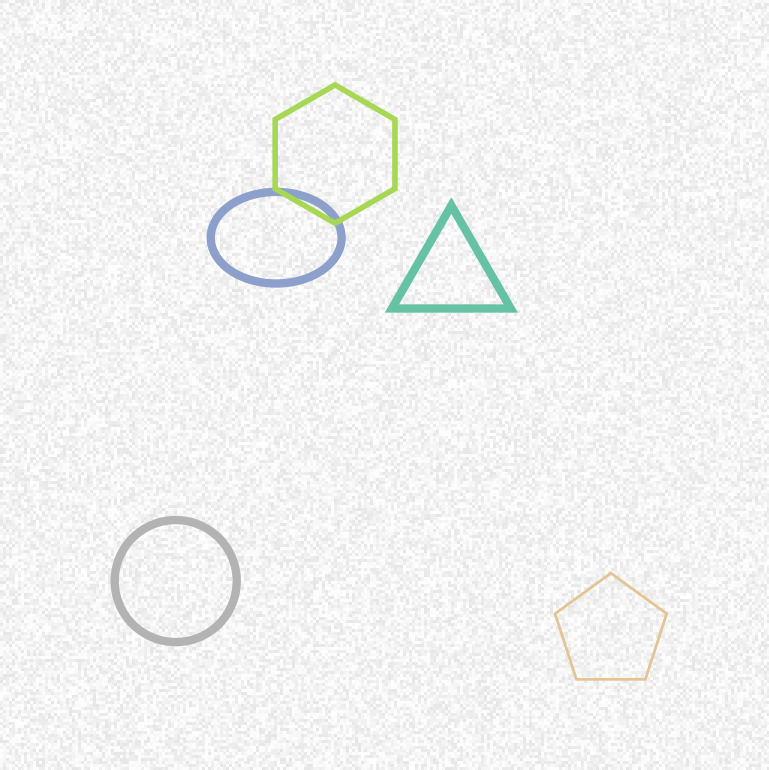[{"shape": "triangle", "thickness": 3, "radius": 0.45, "center": [0.586, 0.644]}, {"shape": "oval", "thickness": 3, "radius": 0.42, "center": [0.359, 0.691]}, {"shape": "hexagon", "thickness": 2, "radius": 0.45, "center": [0.435, 0.8]}, {"shape": "pentagon", "thickness": 1, "radius": 0.38, "center": [0.793, 0.179]}, {"shape": "circle", "thickness": 3, "radius": 0.4, "center": [0.228, 0.245]}]